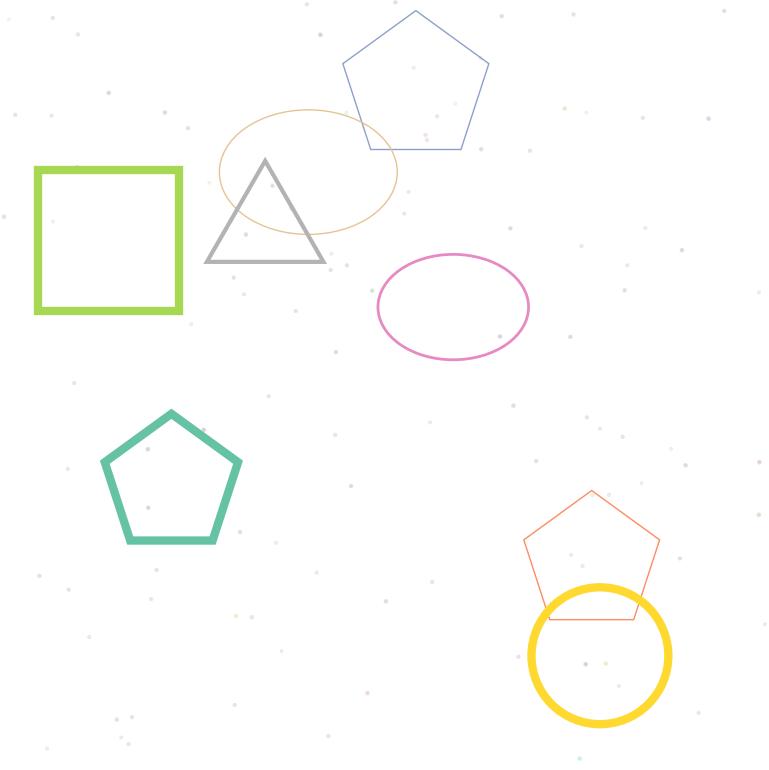[{"shape": "pentagon", "thickness": 3, "radius": 0.45, "center": [0.223, 0.372]}, {"shape": "pentagon", "thickness": 0.5, "radius": 0.46, "center": [0.768, 0.27]}, {"shape": "pentagon", "thickness": 0.5, "radius": 0.5, "center": [0.54, 0.886]}, {"shape": "oval", "thickness": 1, "radius": 0.49, "center": [0.589, 0.601]}, {"shape": "square", "thickness": 3, "radius": 0.46, "center": [0.141, 0.688]}, {"shape": "circle", "thickness": 3, "radius": 0.44, "center": [0.779, 0.148]}, {"shape": "oval", "thickness": 0.5, "radius": 0.58, "center": [0.4, 0.776]}, {"shape": "triangle", "thickness": 1.5, "radius": 0.44, "center": [0.344, 0.704]}]